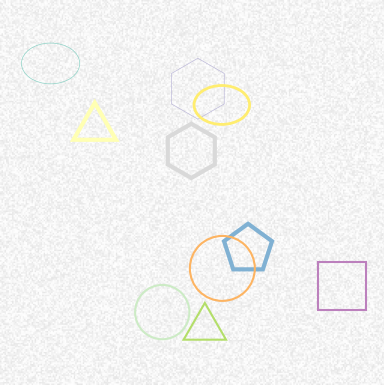[{"shape": "oval", "thickness": 0.5, "radius": 0.38, "center": [0.131, 0.835]}, {"shape": "triangle", "thickness": 3, "radius": 0.32, "center": [0.246, 0.669]}, {"shape": "hexagon", "thickness": 0.5, "radius": 0.4, "center": [0.514, 0.77]}, {"shape": "pentagon", "thickness": 3, "radius": 0.33, "center": [0.644, 0.353]}, {"shape": "circle", "thickness": 1.5, "radius": 0.42, "center": [0.578, 0.303]}, {"shape": "triangle", "thickness": 1.5, "radius": 0.32, "center": [0.532, 0.15]}, {"shape": "hexagon", "thickness": 3, "radius": 0.35, "center": [0.497, 0.608]}, {"shape": "square", "thickness": 1.5, "radius": 0.31, "center": [0.889, 0.258]}, {"shape": "circle", "thickness": 1.5, "radius": 0.35, "center": [0.421, 0.189]}, {"shape": "oval", "thickness": 2, "radius": 0.36, "center": [0.576, 0.727]}]